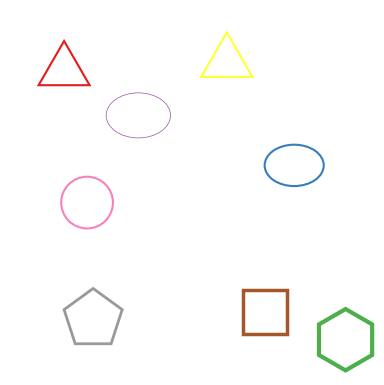[{"shape": "triangle", "thickness": 1.5, "radius": 0.38, "center": [0.166, 0.817]}, {"shape": "oval", "thickness": 1.5, "radius": 0.38, "center": [0.764, 0.57]}, {"shape": "hexagon", "thickness": 3, "radius": 0.4, "center": [0.898, 0.118]}, {"shape": "oval", "thickness": 0.5, "radius": 0.42, "center": [0.359, 0.7]}, {"shape": "triangle", "thickness": 1.5, "radius": 0.38, "center": [0.589, 0.839]}, {"shape": "square", "thickness": 2.5, "radius": 0.29, "center": [0.688, 0.189]}, {"shape": "circle", "thickness": 1.5, "radius": 0.34, "center": [0.226, 0.474]}, {"shape": "pentagon", "thickness": 2, "radius": 0.4, "center": [0.242, 0.171]}]